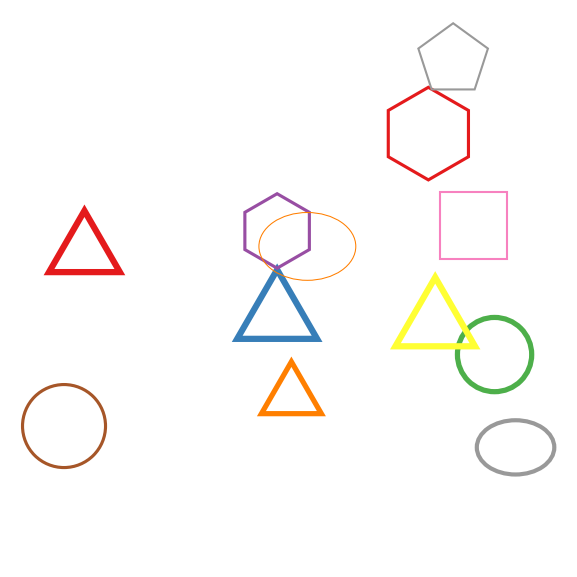[{"shape": "hexagon", "thickness": 1.5, "radius": 0.4, "center": [0.742, 0.768]}, {"shape": "triangle", "thickness": 3, "radius": 0.35, "center": [0.146, 0.563]}, {"shape": "triangle", "thickness": 3, "radius": 0.4, "center": [0.48, 0.452]}, {"shape": "circle", "thickness": 2.5, "radius": 0.32, "center": [0.856, 0.385]}, {"shape": "hexagon", "thickness": 1.5, "radius": 0.32, "center": [0.48, 0.599]}, {"shape": "oval", "thickness": 0.5, "radius": 0.42, "center": [0.532, 0.572]}, {"shape": "triangle", "thickness": 2.5, "radius": 0.3, "center": [0.505, 0.313]}, {"shape": "triangle", "thickness": 3, "radius": 0.4, "center": [0.754, 0.439]}, {"shape": "circle", "thickness": 1.5, "radius": 0.36, "center": [0.111, 0.261]}, {"shape": "square", "thickness": 1, "radius": 0.29, "center": [0.819, 0.609]}, {"shape": "pentagon", "thickness": 1, "radius": 0.32, "center": [0.785, 0.896]}, {"shape": "oval", "thickness": 2, "radius": 0.34, "center": [0.893, 0.224]}]